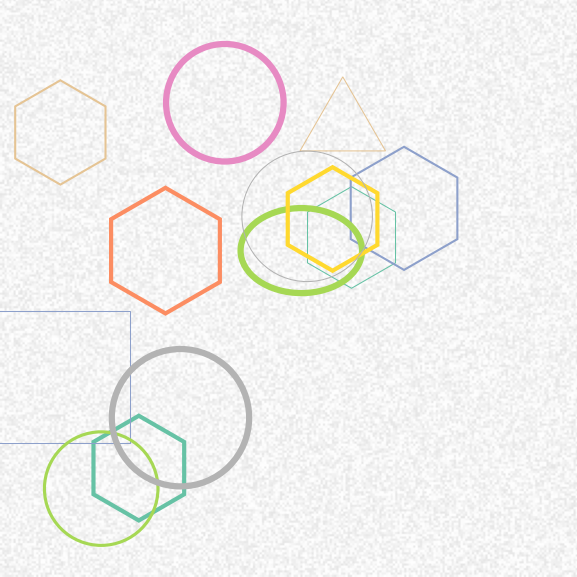[{"shape": "hexagon", "thickness": 0.5, "radius": 0.44, "center": [0.609, 0.588]}, {"shape": "hexagon", "thickness": 2, "radius": 0.45, "center": [0.24, 0.189]}, {"shape": "hexagon", "thickness": 2, "radius": 0.54, "center": [0.287, 0.565]}, {"shape": "hexagon", "thickness": 1, "radius": 0.53, "center": [0.7, 0.638]}, {"shape": "square", "thickness": 0.5, "radius": 0.57, "center": [0.111, 0.346]}, {"shape": "circle", "thickness": 3, "radius": 0.51, "center": [0.389, 0.821]}, {"shape": "circle", "thickness": 1.5, "radius": 0.49, "center": [0.175, 0.153]}, {"shape": "oval", "thickness": 3, "radius": 0.53, "center": [0.522, 0.565]}, {"shape": "hexagon", "thickness": 2, "radius": 0.45, "center": [0.576, 0.62]}, {"shape": "triangle", "thickness": 0.5, "radius": 0.43, "center": [0.594, 0.781]}, {"shape": "hexagon", "thickness": 1, "radius": 0.45, "center": [0.105, 0.77]}, {"shape": "circle", "thickness": 3, "radius": 0.59, "center": [0.313, 0.276]}, {"shape": "circle", "thickness": 0.5, "radius": 0.56, "center": [0.532, 0.625]}]